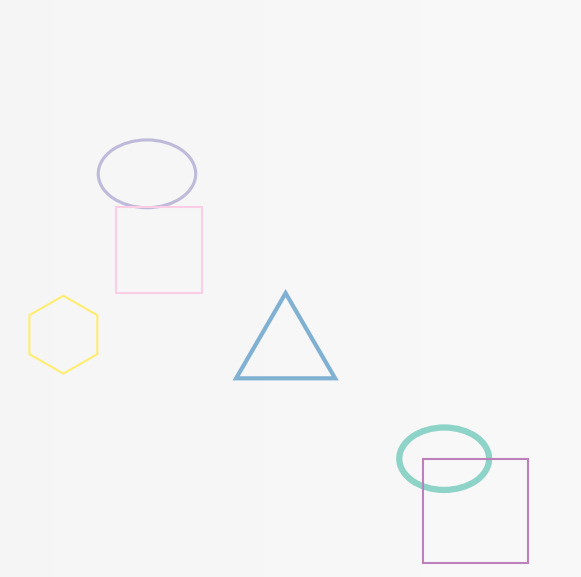[{"shape": "oval", "thickness": 3, "radius": 0.39, "center": [0.764, 0.205]}, {"shape": "oval", "thickness": 1.5, "radius": 0.42, "center": [0.253, 0.698]}, {"shape": "triangle", "thickness": 2, "radius": 0.49, "center": [0.491, 0.393]}, {"shape": "square", "thickness": 1, "radius": 0.37, "center": [0.273, 0.567]}, {"shape": "square", "thickness": 1, "radius": 0.45, "center": [0.818, 0.114]}, {"shape": "hexagon", "thickness": 1, "radius": 0.34, "center": [0.109, 0.42]}]